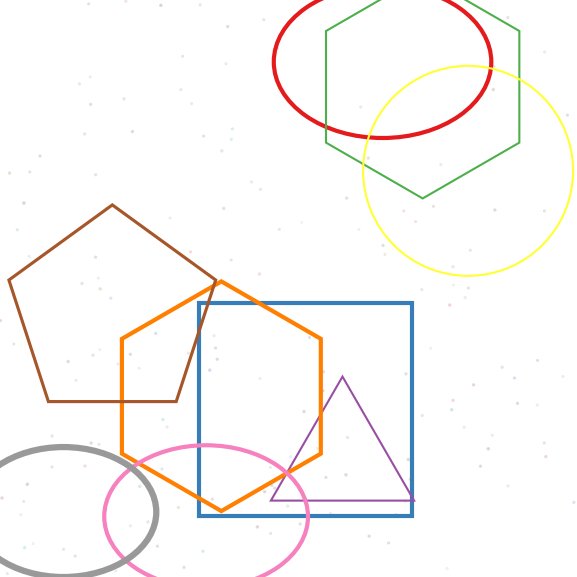[{"shape": "oval", "thickness": 2, "radius": 0.94, "center": [0.662, 0.892]}, {"shape": "square", "thickness": 2, "radius": 0.92, "center": [0.529, 0.291]}, {"shape": "hexagon", "thickness": 1, "radius": 0.97, "center": [0.732, 0.849]}, {"shape": "triangle", "thickness": 1, "radius": 0.72, "center": [0.593, 0.204]}, {"shape": "hexagon", "thickness": 2, "radius": 0.99, "center": [0.383, 0.313]}, {"shape": "circle", "thickness": 1, "radius": 0.91, "center": [0.811, 0.703]}, {"shape": "pentagon", "thickness": 1.5, "radius": 0.94, "center": [0.194, 0.456]}, {"shape": "oval", "thickness": 2, "radius": 0.88, "center": [0.357, 0.105]}, {"shape": "oval", "thickness": 3, "radius": 0.8, "center": [0.11, 0.112]}]